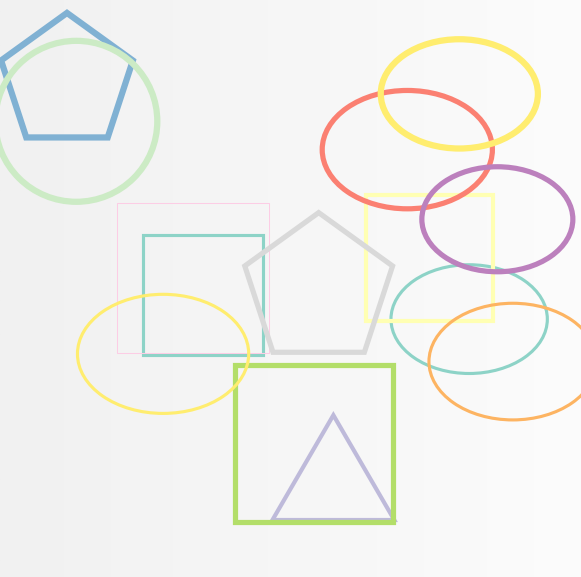[{"shape": "square", "thickness": 1.5, "radius": 0.52, "center": [0.349, 0.488]}, {"shape": "oval", "thickness": 1.5, "radius": 0.67, "center": [0.807, 0.447]}, {"shape": "square", "thickness": 2, "radius": 0.55, "center": [0.739, 0.552]}, {"shape": "triangle", "thickness": 2, "radius": 0.61, "center": [0.574, 0.159]}, {"shape": "oval", "thickness": 2.5, "radius": 0.73, "center": [0.701, 0.74]}, {"shape": "pentagon", "thickness": 3, "radius": 0.6, "center": [0.115, 0.858]}, {"shape": "oval", "thickness": 1.5, "radius": 0.72, "center": [0.882, 0.373]}, {"shape": "square", "thickness": 2.5, "radius": 0.68, "center": [0.54, 0.231]}, {"shape": "square", "thickness": 0.5, "radius": 0.65, "center": [0.333, 0.518]}, {"shape": "pentagon", "thickness": 2.5, "radius": 0.67, "center": [0.548, 0.497]}, {"shape": "oval", "thickness": 2.5, "radius": 0.65, "center": [0.856, 0.619]}, {"shape": "circle", "thickness": 3, "radius": 0.7, "center": [0.131, 0.789]}, {"shape": "oval", "thickness": 3, "radius": 0.68, "center": [0.79, 0.837]}, {"shape": "oval", "thickness": 1.5, "radius": 0.74, "center": [0.281, 0.386]}]